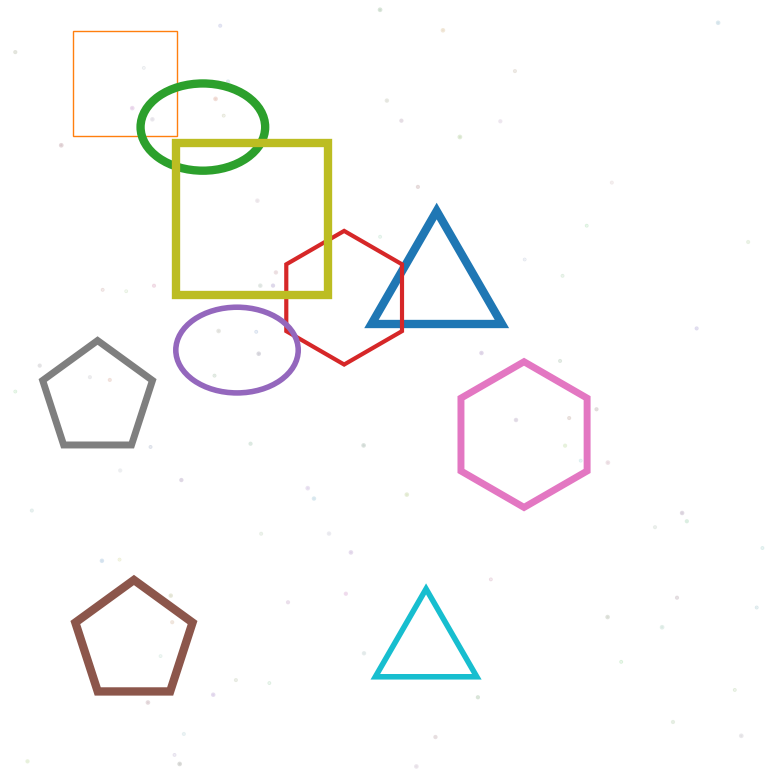[{"shape": "triangle", "thickness": 3, "radius": 0.49, "center": [0.567, 0.628]}, {"shape": "square", "thickness": 0.5, "radius": 0.34, "center": [0.162, 0.892]}, {"shape": "oval", "thickness": 3, "radius": 0.4, "center": [0.263, 0.835]}, {"shape": "hexagon", "thickness": 1.5, "radius": 0.43, "center": [0.447, 0.613]}, {"shape": "oval", "thickness": 2, "radius": 0.4, "center": [0.308, 0.545]}, {"shape": "pentagon", "thickness": 3, "radius": 0.4, "center": [0.174, 0.167]}, {"shape": "hexagon", "thickness": 2.5, "radius": 0.47, "center": [0.681, 0.436]}, {"shape": "pentagon", "thickness": 2.5, "radius": 0.37, "center": [0.127, 0.483]}, {"shape": "square", "thickness": 3, "radius": 0.49, "center": [0.327, 0.716]}, {"shape": "triangle", "thickness": 2, "radius": 0.38, "center": [0.553, 0.159]}]